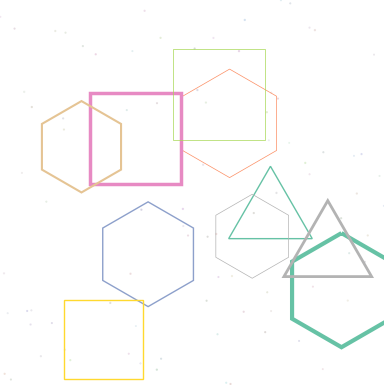[{"shape": "hexagon", "thickness": 3, "radius": 0.74, "center": [0.887, 0.246]}, {"shape": "triangle", "thickness": 1, "radius": 0.63, "center": [0.702, 0.443]}, {"shape": "hexagon", "thickness": 0.5, "radius": 0.7, "center": [0.596, 0.68]}, {"shape": "hexagon", "thickness": 1, "radius": 0.68, "center": [0.385, 0.34]}, {"shape": "square", "thickness": 2.5, "radius": 0.59, "center": [0.353, 0.641]}, {"shape": "square", "thickness": 0.5, "radius": 0.6, "center": [0.568, 0.755]}, {"shape": "square", "thickness": 1, "radius": 0.51, "center": [0.269, 0.117]}, {"shape": "hexagon", "thickness": 1.5, "radius": 0.59, "center": [0.212, 0.619]}, {"shape": "triangle", "thickness": 2, "radius": 0.66, "center": [0.851, 0.347]}, {"shape": "hexagon", "thickness": 0.5, "radius": 0.55, "center": [0.655, 0.386]}]